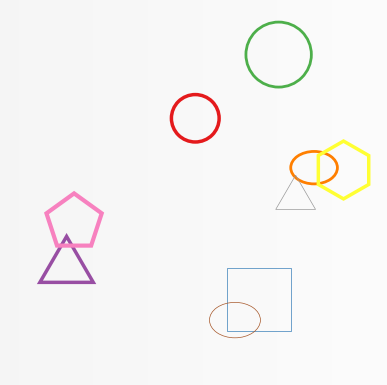[{"shape": "circle", "thickness": 2.5, "radius": 0.31, "center": [0.504, 0.693]}, {"shape": "square", "thickness": 0.5, "radius": 0.41, "center": [0.668, 0.222]}, {"shape": "circle", "thickness": 2, "radius": 0.42, "center": [0.719, 0.858]}, {"shape": "triangle", "thickness": 2.5, "radius": 0.4, "center": [0.172, 0.306]}, {"shape": "oval", "thickness": 2, "radius": 0.3, "center": [0.811, 0.565]}, {"shape": "hexagon", "thickness": 2.5, "radius": 0.38, "center": [0.887, 0.558]}, {"shape": "oval", "thickness": 0.5, "radius": 0.33, "center": [0.606, 0.169]}, {"shape": "pentagon", "thickness": 3, "radius": 0.37, "center": [0.191, 0.423]}, {"shape": "triangle", "thickness": 0.5, "radius": 0.3, "center": [0.763, 0.486]}]